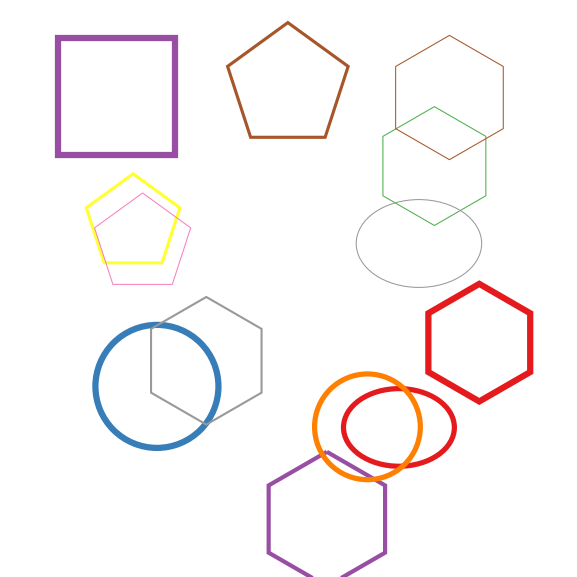[{"shape": "oval", "thickness": 2.5, "radius": 0.48, "center": [0.691, 0.259]}, {"shape": "hexagon", "thickness": 3, "radius": 0.51, "center": [0.83, 0.406]}, {"shape": "circle", "thickness": 3, "radius": 0.53, "center": [0.272, 0.33]}, {"shape": "hexagon", "thickness": 0.5, "radius": 0.51, "center": [0.752, 0.712]}, {"shape": "hexagon", "thickness": 2, "radius": 0.58, "center": [0.566, 0.1]}, {"shape": "square", "thickness": 3, "radius": 0.51, "center": [0.202, 0.833]}, {"shape": "circle", "thickness": 2.5, "radius": 0.46, "center": [0.636, 0.26]}, {"shape": "pentagon", "thickness": 1.5, "radius": 0.43, "center": [0.23, 0.613]}, {"shape": "hexagon", "thickness": 0.5, "radius": 0.54, "center": [0.778, 0.83]}, {"shape": "pentagon", "thickness": 1.5, "radius": 0.55, "center": [0.498, 0.85]}, {"shape": "pentagon", "thickness": 0.5, "radius": 0.44, "center": [0.247, 0.577]}, {"shape": "hexagon", "thickness": 1, "radius": 0.55, "center": [0.357, 0.374]}, {"shape": "oval", "thickness": 0.5, "radius": 0.54, "center": [0.725, 0.577]}]